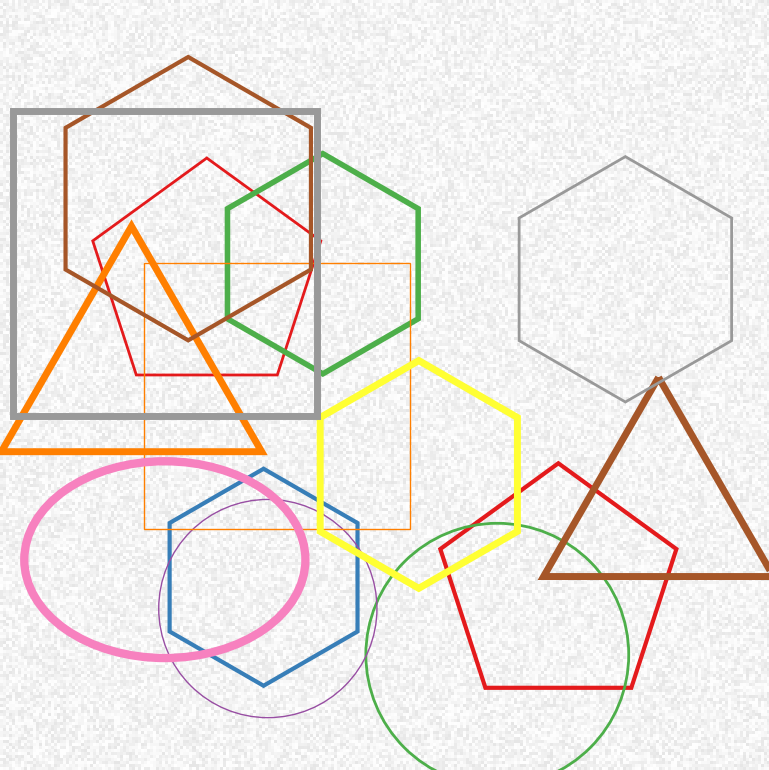[{"shape": "pentagon", "thickness": 1.5, "radius": 0.81, "center": [0.725, 0.237]}, {"shape": "pentagon", "thickness": 1, "radius": 0.78, "center": [0.269, 0.639]}, {"shape": "hexagon", "thickness": 1.5, "radius": 0.7, "center": [0.342, 0.25]}, {"shape": "circle", "thickness": 1, "radius": 0.85, "center": [0.646, 0.15]}, {"shape": "hexagon", "thickness": 2, "radius": 0.72, "center": [0.419, 0.657]}, {"shape": "circle", "thickness": 0.5, "radius": 0.71, "center": [0.348, 0.21]}, {"shape": "square", "thickness": 0.5, "radius": 0.86, "center": [0.36, 0.486]}, {"shape": "triangle", "thickness": 2.5, "radius": 0.98, "center": [0.171, 0.511]}, {"shape": "hexagon", "thickness": 2.5, "radius": 0.74, "center": [0.544, 0.384]}, {"shape": "triangle", "thickness": 2.5, "radius": 0.86, "center": [0.855, 0.337]}, {"shape": "hexagon", "thickness": 1.5, "radius": 0.92, "center": [0.244, 0.742]}, {"shape": "oval", "thickness": 3, "radius": 0.91, "center": [0.214, 0.273]}, {"shape": "square", "thickness": 2.5, "radius": 0.99, "center": [0.214, 0.658]}, {"shape": "hexagon", "thickness": 1, "radius": 0.8, "center": [0.812, 0.637]}]